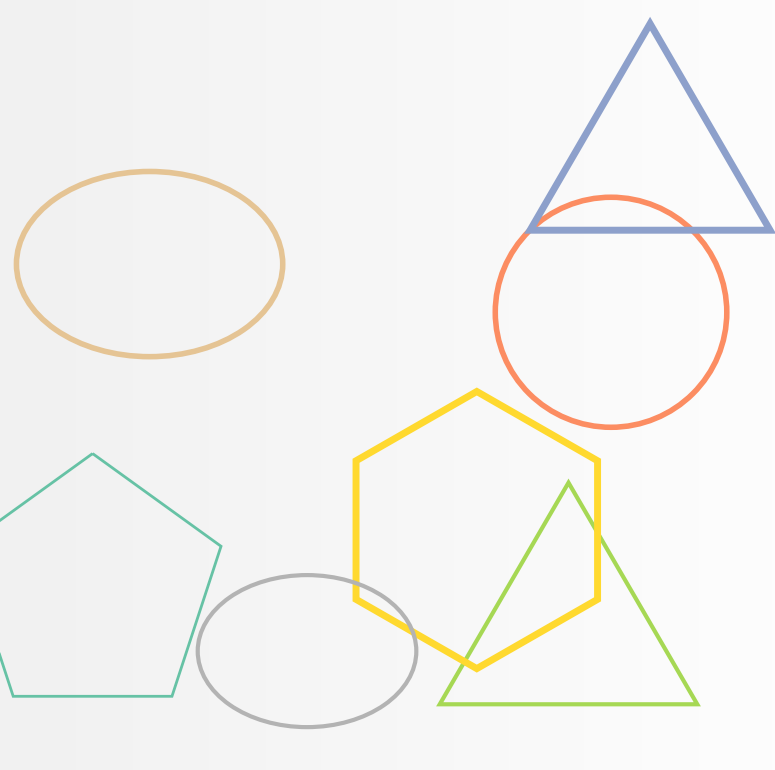[{"shape": "pentagon", "thickness": 1, "radius": 0.87, "center": [0.119, 0.237]}, {"shape": "circle", "thickness": 2, "radius": 0.75, "center": [0.788, 0.594]}, {"shape": "triangle", "thickness": 2.5, "radius": 0.89, "center": [0.839, 0.79]}, {"shape": "triangle", "thickness": 1.5, "radius": 0.96, "center": [0.734, 0.181]}, {"shape": "hexagon", "thickness": 2.5, "radius": 0.9, "center": [0.615, 0.312]}, {"shape": "oval", "thickness": 2, "radius": 0.86, "center": [0.193, 0.657]}, {"shape": "oval", "thickness": 1.5, "radius": 0.71, "center": [0.396, 0.154]}]